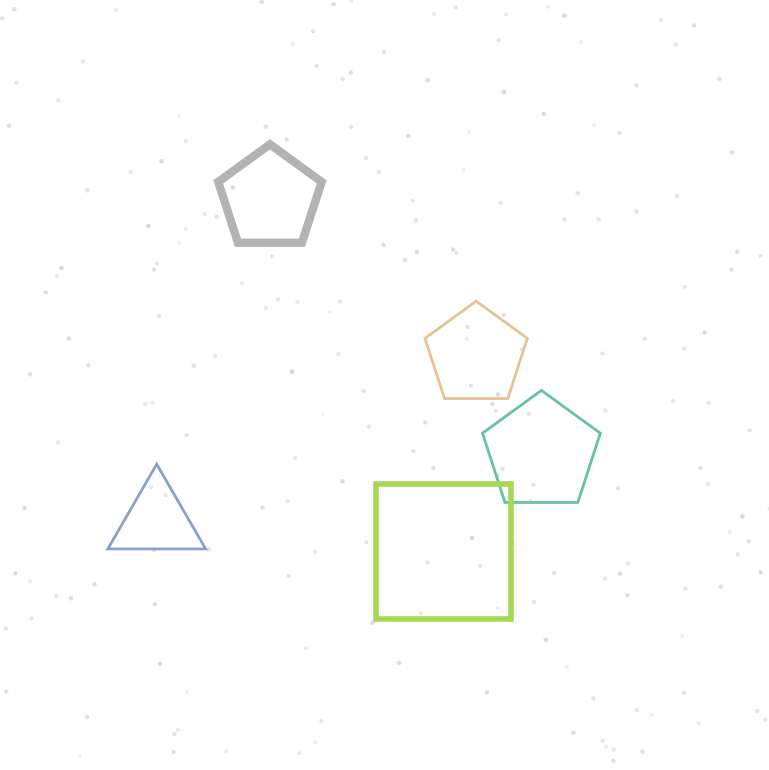[{"shape": "pentagon", "thickness": 1, "radius": 0.4, "center": [0.703, 0.413]}, {"shape": "triangle", "thickness": 1, "radius": 0.37, "center": [0.204, 0.324]}, {"shape": "square", "thickness": 2, "radius": 0.44, "center": [0.576, 0.284]}, {"shape": "pentagon", "thickness": 1, "radius": 0.35, "center": [0.618, 0.539]}, {"shape": "pentagon", "thickness": 3, "radius": 0.35, "center": [0.351, 0.742]}]